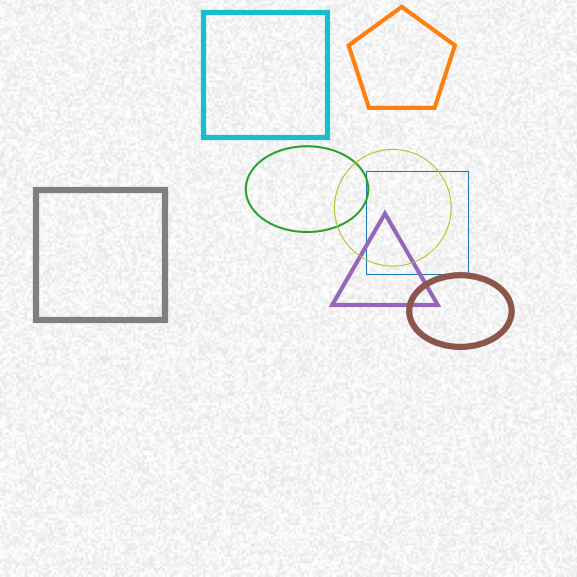[{"shape": "square", "thickness": 0.5, "radius": 0.44, "center": [0.722, 0.613]}, {"shape": "pentagon", "thickness": 2, "radius": 0.48, "center": [0.696, 0.891]}, {"shape": "oval", "thickness": 1, "radius": 0.53, "center": [0.532, 0.672]}, {"shape": "triangle", "thickness": 2, "radius": 0.53, "center": [0.667, 0.524]}, {"shape": "oval", "thickness": 3, "radius": 0.44, "center": [0.797, 0.461]}, {"shape": "square", "thickness": 3, "radius": 0.56, "center": [0.174, 0.557]}, {"shape": "circle", "thickness": 0.5, "radius": 0.51, "center": [0.68, 0.639]}, {"shape": "square", "thickness": 2.5, "radius": 0.54, "center": [0.459, 0.87]}]